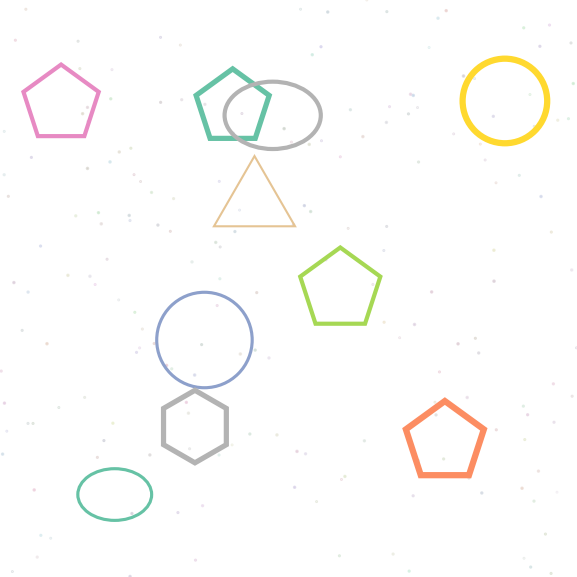[{"shape": "oval", "thickness": 1.5, "radius": 0.32, "center": [0.199, 0.143]}, {"shape": "pentagon", "thickness": 2.5, "radius": 0.33, "center": [0.403, 0.813]}, {"shape": "pentagon", "thickness": 3, "radius": 0.35, "center": [0.77, 0.234]}, {"shape": "circle", "thickness": 1.5, "radius": 0.41, "center": [0.354, 0.41]}, {"shape": "pentagon", "thickness": 2, "radius": 0.34, "center": [0.106, 0.819]}, {"shape": "pentagon", "thickness": 2, "radius": 0.36, "center": [0.589, 0.498]}, {"shape": "circle", "thickness": 3, "radius": 0.37, "center": [0.874, 0.824]}, {"shape": "triangle", "thickness": 1, "radius": 0.41, "center": [0.441, 0.648]}, {"shape": "hexagon", "thickness": 2.5, "radius": 0.31, "center": [0.338, 0.261]}, {"shape": "oval", "thickness": 2, "radius": 0.42, "center": [0.472, 0.799]}]